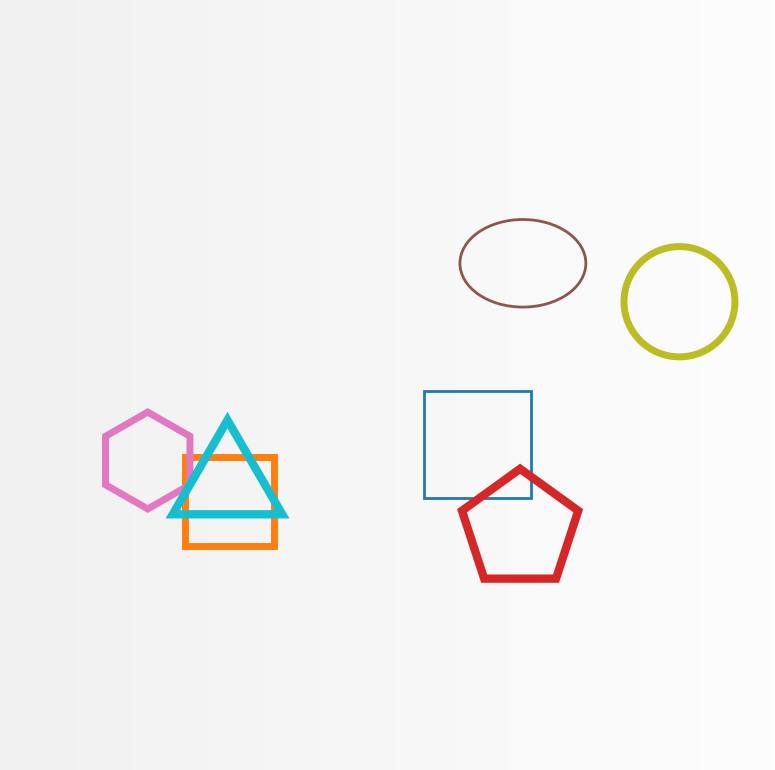[{"shape": "square", "thickness": 1, "radius": 0.35, "center": [0.616, 0.423]}, {"shape": "square", "thickness": 2.5, "radius": 0.29, "center": [0.296, 0.349]}, {"shape": "pentagon", "thickness": 3, "radius": 0.39, "center": [0.671, 0.312]}, {"shape": "oval", "thickness": 1, "radius": 0.41, "center": [0.675, 0.658]}, {"shape": "hexagon", "thickness": 2.5, "radius": 0.31, "center": [0.191, 0.402]}, {"shape": "circle", "thickness": 2.5, "radius": 0.36, "center": [0.877, 0.608]}, {"shape": "triangle", "thickness": 3, "radius": 0.41, "center": [0.294, 0.373]}]